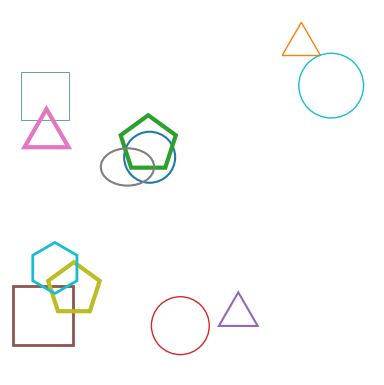[{"shape": "square", "thickness": 0.5, "radius": 0.31, "center": [0.117, 0.751]}, {"shape": "circle", "thickness": 1.5, "radius": 0.33, "center": [0.389, 0.592]}, {"shape": "triangle", "thickness": 1, "radius": 0.29, "center": [0.783, 0.885]}, {"shape": "pentagon", "thickness": 3, "radius": 0.38, "center": [0.385, 0.625]}, {"shape": "circle", "thickness": 1, "radius": 0.38, "center": [0.468, 0.154]}, {"shape": "triangle", "thickness": 1.5, "radius": 0.29, "center": [0.619, 0.183]}, {"shape": "square", "thickness": 2, "radius": 0.39, "center": [0.112, 0.18]}, {"shape": "triangle", "thickness": 3, "radius": 0.33, "center": [0.121, 0.651]}, {"shape": "oval", "thickness": 1.5, "radius": 0.35, "center": [0.331, 0.566]}, {"shape": "pentagon", "thickness": 3, "radius": 0.35, "center": [0.192, 0.249]}, {"shape": "circle", "thickness": 1, "radius": 0.42, "center": [0.86, 0.778]}, {"shape": "hexagon", "thickness": 2, "radius": 0.33, "center": [0.142, 0.304]}]